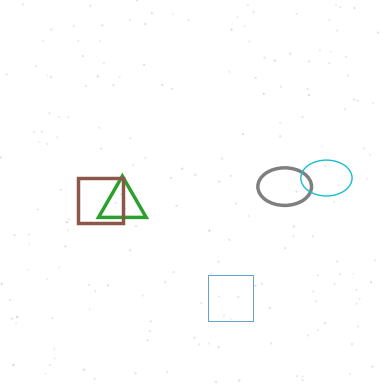[{"shape": "square", "thickness": 0.5, "radius": 0.3, "center": [0.599, 0.225]}, {"shape": "triangle", "thickness": 2.5, "radius": 0.36, "center": [0.318, 0.471]}, {"shape": "square", "thickness": 2.5, "radius": 0.29, "center": [0.261, 0.48]}, {"shape": "oval", "thickness": 2.5, "radius": 0.35, "center": [0.739, 0.515]}, {"shape": "oval", "thickness": 1, "radius": 0.33, "center": [0.848, 0.538]}]